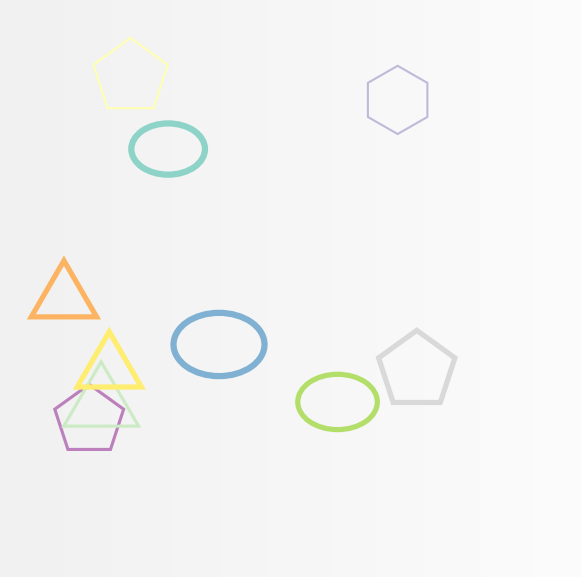[{"shape": "oval", "thickness": 3, "radius": 0.32, "center": [0.289, 0.741]}, {"shape": "pentagon", "thickness": 1, "radius": 0.34, "center": [0.225, 0.866]}, {"shape": "hexagon", "thickness": 1, "radius": 0.3, "center": [0.684, 0.826]}, {"shape": "oval", "thickness": 3, "radius": 0.39, "center": [0.377, 0.403]}, {"shape": "triangle", "thickness": 2.5, "radius": 0.32, "center": [0.11, 0.483]}, {"shape": "oval", "thickness": 2.5, "radius": 0.34, "center": [0.581, 0.303]}, {"shape": "pentagon", "thickness": 2.5, "radius": 0.35, "center": [0.717, 0.358]}, {"shape": "pentagon", "thickness": 1.5, "radius": 0.31, "center": [0.153, 0.271]}, {"shape": "triangle", "thickness": 1.5, "radius": 0.37, "center": [0.174, 0.298]}, {"shape": "triangle", "thickness": 2.5, "radius": 0.32, "center": [0.188, 0.361]}]